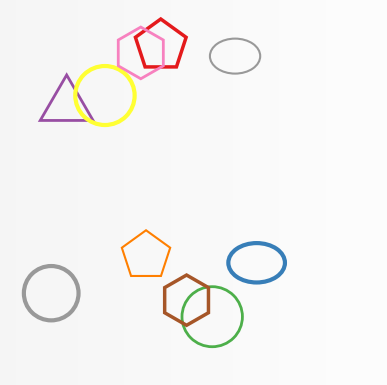[{"shape": "pentagon", "thickness": 2.5, "radius": 0.34, "center": [0.415, 0.882]}, {"shape": "oval", "thickness": 3, "radius": 0.37, "center": [0.662, 0.317]}, {"shape": "circle", "thickness": 2, "radius": 0.39, "center": [0.548, 0.177]}, {"shape": "triangle", "thickness": 2, "radius": 0.39, "center": [0.172, 0.727]}, {"shape": "pentagon", "thickness": 1.5, "radius": 0.33, "center": [0.377, 0.336]}, {"shape": "circle", "thickness": 3, "radius": 0.38, "center": [0.271, 0.752]}, {"shape": "hexagon", "thickness": 2.5, "radius": 0.33, "center": [0.481, 0.22]}, {"shape": "hexagon", "thickness": 2, "radius": 0.34, "center": [0.363, 0.863]}, {"shape": "oval", "thickness": 1.5, "radius": 0.32, "center": [0.607, 0.854]}, {"shape": "circle", "thickness": 3, "radius": 0.35, "center": [0.132, 0.238]}]